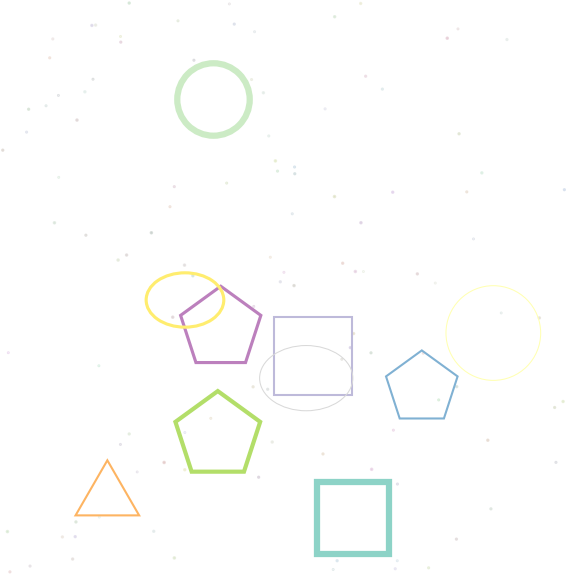[{"shape": "square", "thickness": 3, "radius": 0.31, "center": [0.611, 0.102]}, {"shape": "circle", "thickness": 0.5, "radius": 0.41, "center": [0.854, 0.422]}, {"shape": "square", "thickness": 1, "radius": 0.34, "center": [0.542, 0.382]}, {"shape": "pentagon", "thickness": 1, "radius": 0.33, "center": [0.73, 0.327]}, {"shape": "triangle", "thickness": 1, "radius": 0.32, "center": [0.186, 0.138]}, {"shape": "pentagon", "thickness": 2, "radius": 0.39, "center": [0.377, 0.245]}, {"shape": "oval", "thickness": 0.5, "radius": 0.4, "center": [0.53, 0.344]}, {"shape": "pentagon", "thickness": 1.5, "radius": 0.37, "center": [0.382, 0.43]}, {"shape": "circle", "thickness": 3, "radius": 0.31, "center": [0.37, 0.827]}, {"shape": "oval", "thickness": 1.5, "radius": 0.34, "center": [0.32, 0.48]}]